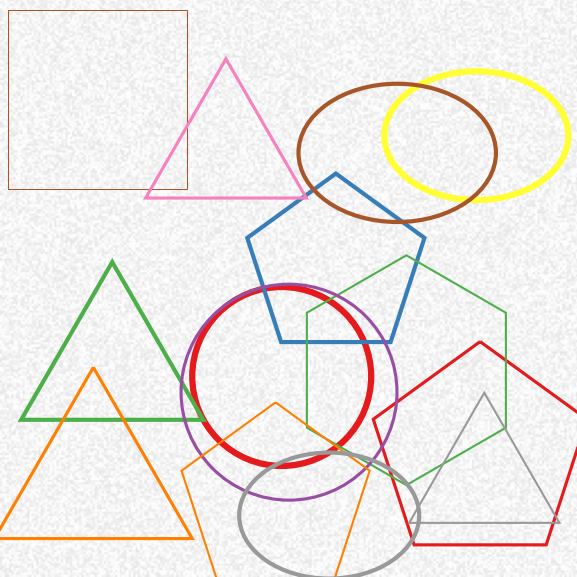[{"shape": "circle", "thickness": 3, "radius": 0.77, "center": [0.488, 0.347]}, {"shape": "pentagon", "thickness": 1.5, "radius": 0.97, "center": [0.831, 0.213]}, {"shape": "pentagon", "thickness": 2, "radius": 0.81, "center": [0.582, 0.537]}, {"shape": "hexagon", "thickness": 1, "radius": 0.99, "center": [0.704, 0.358]}, {"shape": "triangle", "thickness": 2, "radius": 0.91, "center": [0.194, 0.363]}, {"shape": "circle", "thickness": 1.5, "radius": 0.93, "center": [0.5, 0.32]}, {"shape": "triangle", "thickness": 1.5, "radius": 0.99, "center": [0.162, 0.165]}, {"shape": "pentagon", "thickness": 1, "radius": 0.86, "center": [0.477, 0.131]}, {"shape": "oval", "thickness": 3, "radius": 0.8, "center": [0.825, 0.764]}, {"shape": "square", "thickness": 0.5, "radius": 0.78, "center": [0.169, 0.827]}, {"shape": "oval", "thickness": 2, "radius": 0.85, "center": [0.688, 0.734]}, {"shape": "triangle", "thickness": 1.5, "radius": 0.8, "center": [0.391, 0.737]}, {"shape": "oval", "thickness": 2, "radius": 0.78, "center": [0.57, 0.106]}, {"shape": "triangle", "thickness": 1, "radius": 0.75, "center": [0.839, 0.169]}]